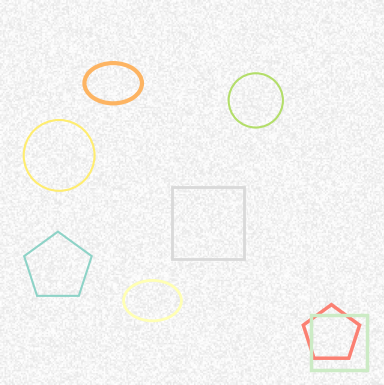[{"shape": "pentagon", "thickness": 1.5, "radius": 0.46, "center": [0.151, 0.306]}, {"shape": "oval", "thickness": 2, "radius": 0.38, "center": [0.396, 0.219]}, {"shape": "pentagon", "thickness": 2.5, "radius": 0.38, "center": [0.861, 0.132]}, {"shape": "oval", "thickness": 3, "radius": 0.37, "center": [0.294, 0.784]}, {"shape": "circle", "thickness": 1.5, "radius": 0.35, "center": [0.664, 0.739]}, {"shape": "square", "thickness": 2, "radius": 0.47, "center": [0.539, 0.421]}, {"shape": "square", "thickness": 2.5, "radius": 0.36, "center": [0.881, 0.111]}, {"shape": "circle", "thickness": 1.5, "radius": 0.46, "center": [0.154, 0.596]}]